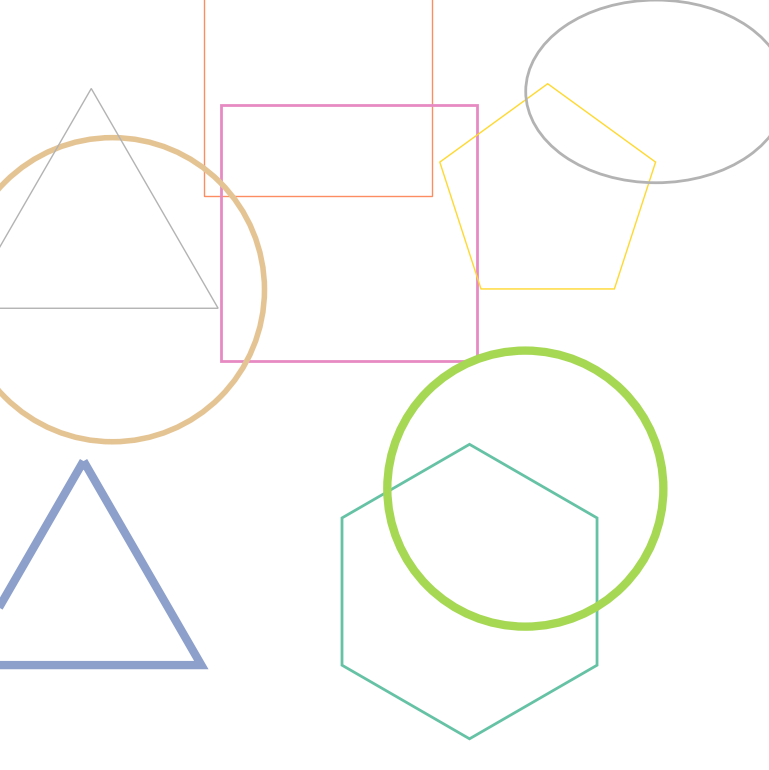[{"shape": "hexagon", "thickness": 1, "radius": 0.96, "center": [0.61, 0.232]}, {"shape": "square", "thickness": 0.5, "radius": 0.74, "center": [0.413, 0.893]}, {"shape": "triangle", "thickness": 3, "radius": 0.88, "center": [0.109, 0.225]}, {"shape": "square", "thickness": 1, "radius": 0.83, "center": [0.453, 0.698]}, {"shape": "circle", "thickness": 3, "radius": 0.9, "center": [0.682, 0.365]}, {"shape": "pentagon", "thickness": 0.5, "radius": 0.74, "center": [0.711, 0.744]}, {"shape": "circle", "thickness": 2, "radius": 0.99, "center": [0.146, 0.624]}, {"shape": "oval", "thickness": 1, "radius": 0.85, "center": [0.852, 0.881]}, {"shape": "triangle", "thickness": 0.5, "radius": 0.95, "center": [0.119, 0.695]}]